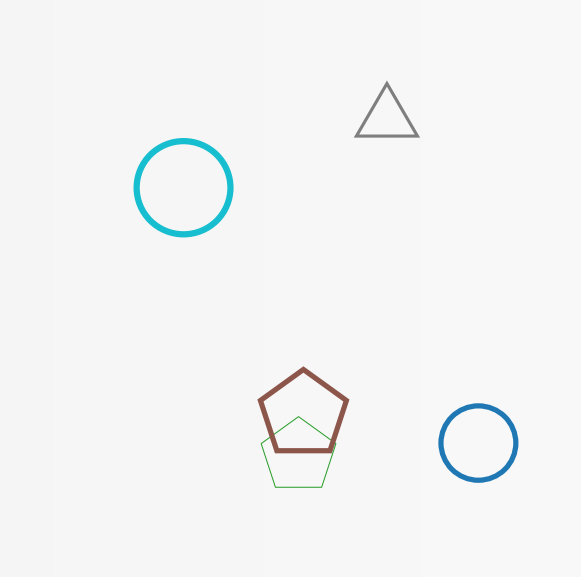[{"shape": "circle", "thickness": 2.5, "radius": 0.32, "center": [0.823, 0.232]}, {"shape": "pentagon", "thickness": 0.5, "radius": 0.34, "center": [0.514, 0.21]}, {"shape": "pentagon", "thickness": 2.5, "radius": 0.39, "center": [0.522, 0.282]}, {"shape": "triangle", "thickness": 1.5, "radius": 0.3, "center": [0.666, 0.794]}, {"shape": "circle", "thickness": 3, "radius": 0.4, "center": [0.316, 0.674]}]